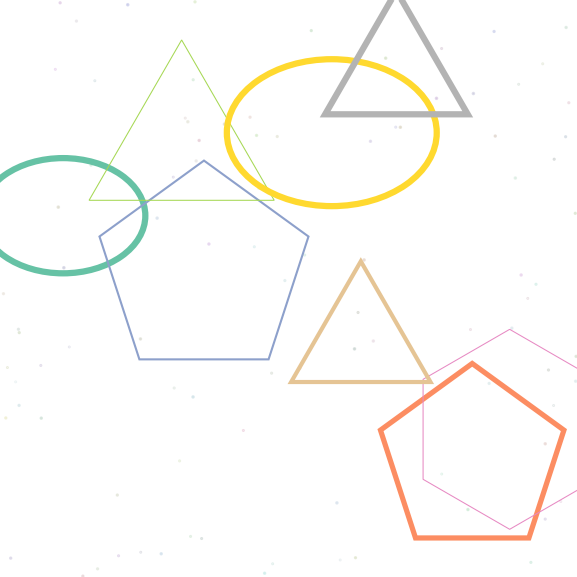[{"shape": "oval", "thickness": 3, "radius": 0.71, "center": [0.109, 0.626]}, {"shape": "pentagon", "thickness": 2.5, "radius": 0.83, "center": [0.818, 0.203]}, {"shape": "pentagon", "thickness": 1, "radius": 0.95, "center": [0.353, 0.531]}, {"shape": "hexagon", "thickness": 0.5, "radius": 0.87, "center": [0.883, 0.256]}, {"shape": "triangle", "thickness": 0.5, "radius": 0.93, "center": [0.315, 0.745]}, {"shape": "oval", "thickness": 3, "radius": 0.91, "center": [0.575, 0.769]}, {"shape": "triangle", "thickness": 2, "radius": 0.7, "center": [0.625, 0.407]}, {"shape": "triangle", "thickness": 3, "radius": 0.71, "center": [0.686, 0.872]}]